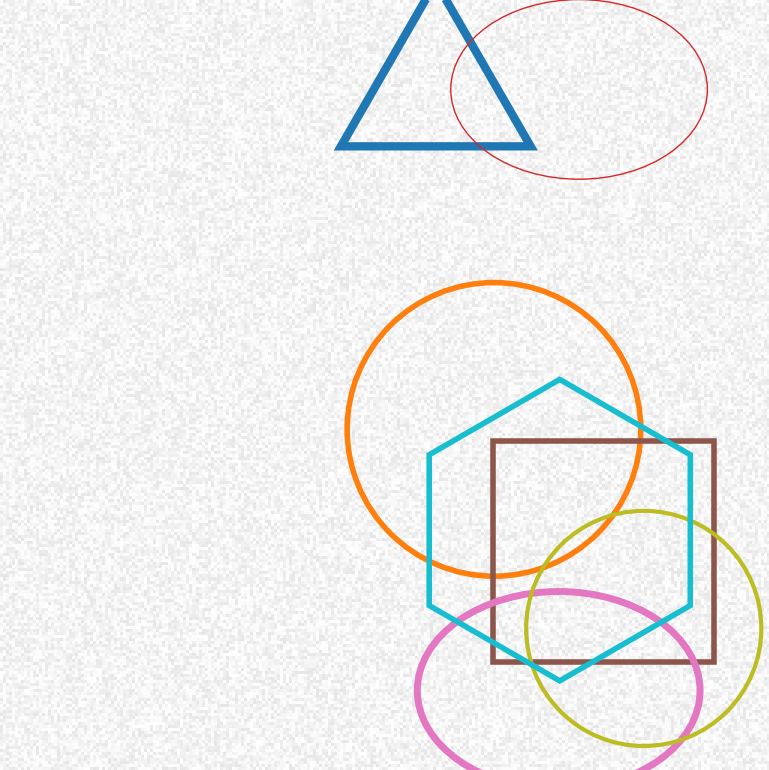[{"shape": "triangle", "thickness": 3, "radius": 0.71, "center": [0.566, 0.881]}, {"shape": "circle", "thickness": 2, "radius": 0.95, "center": [0.641, 0.442]}, {"shape": "oval", "thickness": 0.5, "radius": 0.83, "center": [0.752, 0.884]}, {"shape": "square", "thickness": 2, "radius": 0.72, "center": [0.784, 0.284]}, {"shape": "oval", "thickness": 2.5, "radius": 0.92, "center": [0.726, 0.103]}, {"shape": "circle", "thickness": 1.5, "radius": 0.76, "center": [0.836, 0.184]}, {"shape": "hexagon", "thickness": 2, "radius": 0.98, "center": [0.727, 0.312]}]